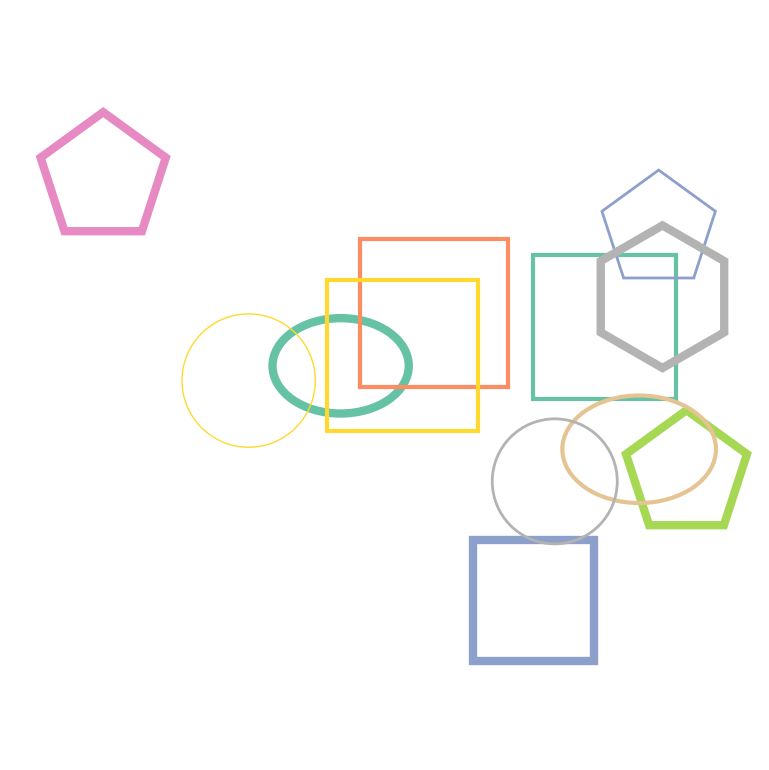[{"shape": "oval", "thickness": 3, "radius": 0.44, "center": [0.442, 0.525]}, {"shape": "square", "thickness": 1.5, "radius": 0.47, "center": [0.785, 0.575]}, {"shape": "square", "thickness": 1.5, "radius": 0.48, "center": [0.564, 0.593]}, {"shape": "square", "thickness": 3, "radius": 0.39, "center": [0.693, 0.22]}, {"shape": "pentagon", "thickness": 1, "radius": 0.39, "center": [0.855, 0.702]}, {"shape": "pentagon", "thickness": 3, "radius": 0.43, "center": [0.134, 0.769]}, {"shape": "pentagon", "thickness": 3, "radius": 0.41, "center": [0.892, 0.385]}, {"shape": "circle", "thickness": 0.5, "radius": 0.43, "center": [0.323, 0.506]}, {"shape": "square", "thickness": 1.5, "radius": 0.49, "center": [0.523, 0.538]}, {"shape": "oval", "thickness": 1.5, "radius": 0.5, "center": [0.83, 0.417]}, {"shape": "hexagon", "thickness": 3, "radius": 0.46, "center": [0.86, 0.615]}, {"shape": "circle", "thickness": 1, "radius": 0.41, "center": [0.72, 0.375]}]